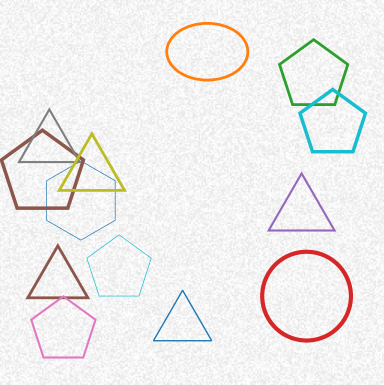[{"shape": "hexagon", "thickness": 0.5, "radius": 0.51, "center": [0.21, 0.479]}, {"shape": "triangle", "thickness": 1, "radius": 0.44, "center": [0.474, 0.159]}, {"shape": "oval", "thickness": 2, "radius": 0.53, "center": [0.538, 0.866]}, {"shape": "pentagon", "thickness": 2, "radius": 0.47, "center": [0.815, 0.804]}, {"shape": "circle", "thickness": 3, "radius": 0.58, "center": [0.796, 0.231]}, {"shape": "triangle", "thickness": 1.5, "radius": 0.49, "center": [0.783, 0.451]}, {"shape": "triangle", "thickness": 2, "radius": 0.45, "center": [0.15, 0.272]}, {"shape": "pentagon", "thickness": 2.5, "radius": 0.56, "center": [0.11, 0.55]}, {"shape": "pentagon", "thickness": 1.5, "radius": 0.44, "center": [0.165, 0.142]}, {"shape": "triangle", "thickness": 1.5, "radius": 0.46, "center": [0.128, 0.625]}, {"shape": "triangle", "thickness": 2, "radius": 0.49, "center": [0.239, 0.554]}, {"shape": "pentagon", "thickness": 2.5, "radius": 0.45, "center": [0.864, 0.678]}, {"shape": "pentagon", "thickness": 0.5, "radius": 0.44, "center": [0.309, 0.302]}]